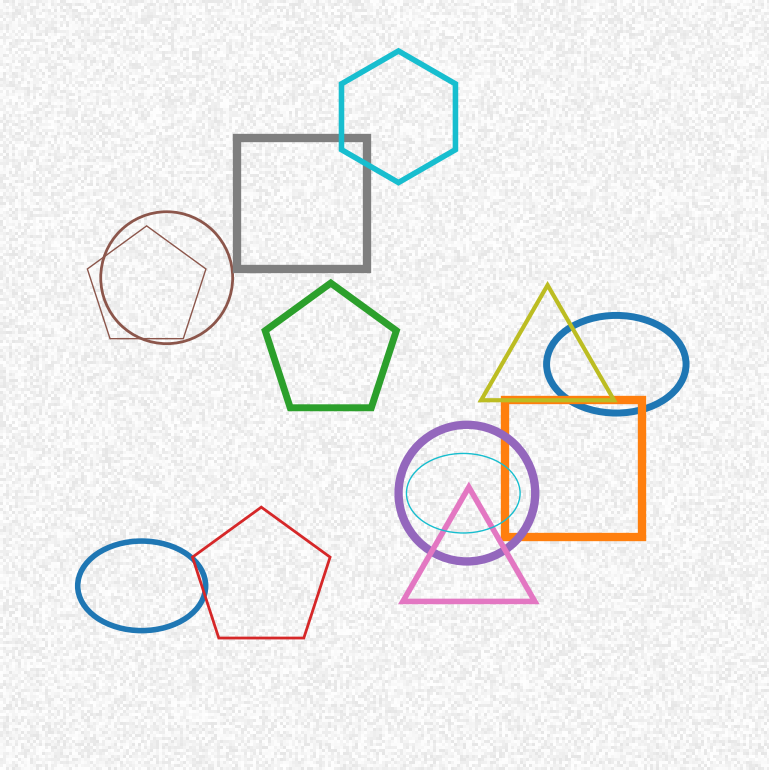[{"shape": "oval", "thickness": 2.5, "radius": 0.45, "center": [0.8, 0.527]}, {"shape": "oval", "thickness": 2, "radius": 0.42, "center": [0.184, 0.239]}, {"shape": "square", "thickness": 3, "radius": 0.44, "center": [0.745, 0.391]}, {"shape": "pentagon", "thickness": 2.5, "radius": 0.45, "center": [0.43, 0.543]}, {"shape": "pentagon", "thickness": 1, "radius": 0.47, "center": [0.339, 0.247]}, {"shape": "circle", "thickness": 3, "radius": 0.44, "center": [0.606, 0.36]}, {"shape": "circle", "thickness": 1, "radius": 0.43, "center": [0.216, 0.639]}, {"shape": "pentagon", "thickness": 0.5, "radius": 0.4, "center": [0.19, 0.626]}, {"shape": "triangle", "thickness": 2, "radius": 0.49, "center": [0.609, 0.268]}, {"shape": "square", "thickness": 3, "radius": 0.42, "center": [0.392, 0.736]}, {"shape": "triangle", "thickness": 1.5, "radius": 0.5, "center": [0.711, 0.53]}, {"shape": "oval", "thickness": 0.5, "radius": 0.37, "center": [0.602, 0.359]}, {"shape": "hexagon", "thickness": 2, "radius": 0.43, "center": [0.517, 0.848]}]